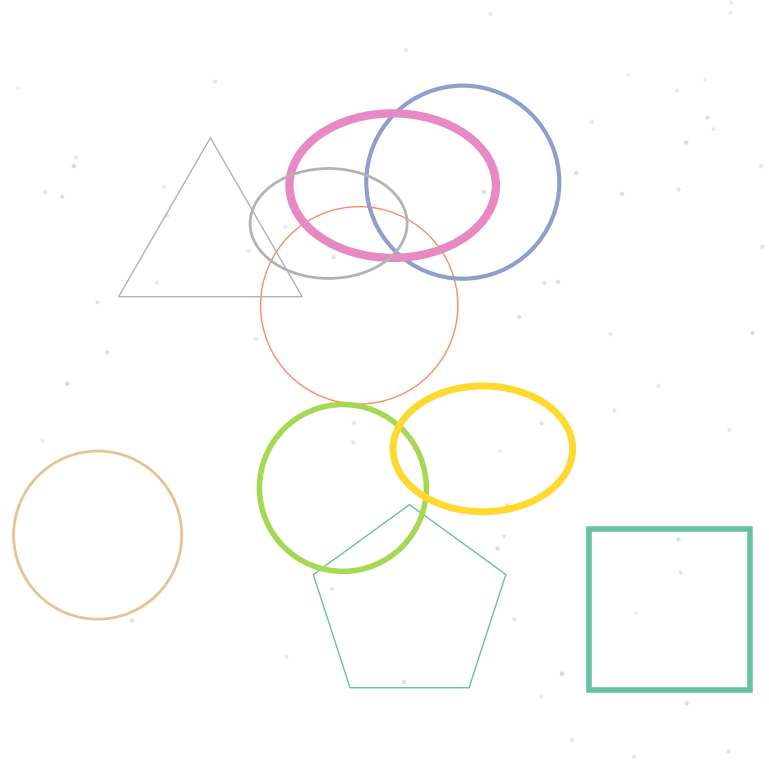[{"shape": "square", "thickness": 2, "radius": 0.52, "center": [0.869, 0.208]}, {"shape": "pentagon", "thickness": 0.5, "radius": 0.66, "center": [0.532, 0.213]}, {"shape": "circle", "thickness": 0.5, "radius": 0.64, "center": [0.467, 0.603]}, {"shape": "circle", "thickness": 1.5, "radius": 0.63, "center": [0.601, 0.763]}, {"shape": "oval", "thickness": 3, "radius": 0.67, "center": [0.51, 0.759]}, {"shape": "circle", "thickness": 2, "radius": 0.54, "center": [0.445, 0.366]}, {"shape": "oval", "thickness": 2.5, "radius": 0.58, "center": [0.627, 0.417]}, {"shape": "circle", "thickness": 1, "radius": 0.55, "center": [0.127, 0.305]}, {"shape": "oval", "thickness": 1, "radius": 0.51, "center": [0.427, 0.71]}, {"shape": "triangle", "thickness": 0.5, "radius": 0.69, "center": [0.273, 0.683]}]